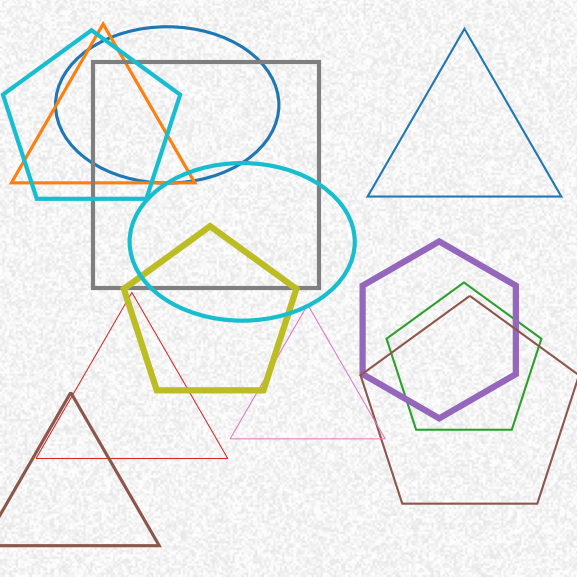[{"shape": "oval", "thickness": 1.5, "radius": 0.97, "center": [0.29, 0.817]}, {"shape": "triangle", "thickness": 1, "radius": 0.97, "center": [0.804, 0.756]}, {"shape": "triangle", "thickness": 1.5, "radius": 0.92, "center": [0.179, 0.774]}, {"shape": "pentagon", "thickness": 1, "radius": 0.7, "center": [0.803, 0.369]}, {"shape": "triangle", "thickness": 0.5, "radius": 0.96, "center": [0.228, 0.301]}, {"shape": "hexagon", "thickness": 3, "radius": 0.77, "center": [0.761, 0.428]}, {"shape": "triangle", "thickness": 1.5, "radius": 0.88, "center": [0.123, 0.143]}, {"shape": "pentagon", "thickness": 1, "radius": 0.99, "center": [0.813, 0.288]}, {"shape": "triangle", "thickness": 0.5, "radius": 0.77, "center": [0.533, 0.317]}, {"shape": "square", "thickness": 2, "radius": 0.98, "center": [0.356, 0.697]}, {"shape": "pentagon", "thickness": 3, "radius": 0.79, "center": [0.364, 0.45]}, {"shape": "pentagon", "thickness": 2, "radius": 0.81, "center": [0.159, 0.785]}, {"shape": "oval", "thickness": 2, "radius": 0.97, "center": [0.419, 0.58]}]